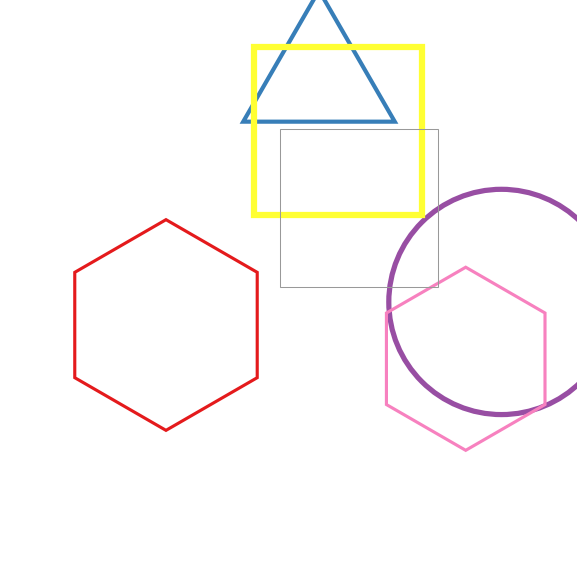[{"shape": "hexagon", "thickness": 1.5, "radius": 0.91, "center": [0.287, 0.436]}, {"shape": "triangle", "thickness": 2, "radius": 0.76, "center": [0.552, 0.864]}, {"shape": "circle", "thickness": 2.5, "radius": 0.98, "center": [0.868, 0.476]}, {"shape": "square", "thickness": 3, "radius": 0.73, "center": [0.585, 0.773]}, {"shape": "hexagon", "thickness": 1.5, "radius": 0.79, "center": [0.806, 0.378]}, {"shape": "square", "thickness": 0.5, "radius": 0.68, "center": [0.622, 0.639]}]